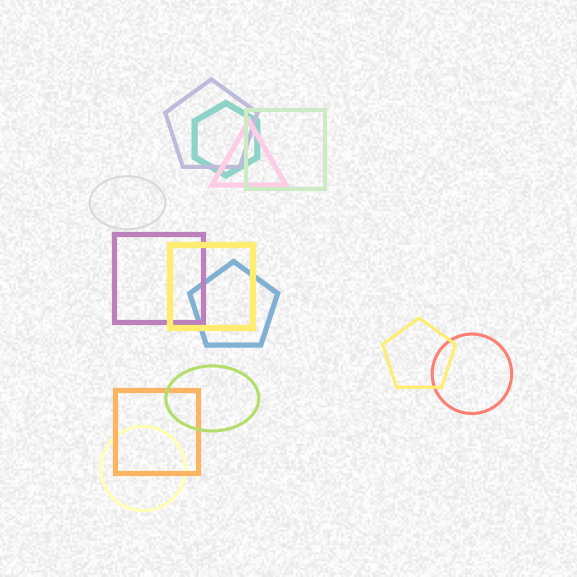[{"shape": "hexagon", "thickness": 3, "radius": 0.31, "center": [0.391, 0.758]}, {"shape": "circle", "thickness": 1.5, "radius": 0.36, "center": [0.248, 0.188]}, {"shape": "pentagon", "thickness": 2, "radius": 0.42, "center": [0.366, 0.778]}, {"shape": "circle", "thickness": 1.5, "radius": 0.34, "center": [0.817, 0.352]}, {"shape": "pentagon", "thickness": 2.5, "radius": 0.4, "center": [0.405, 0.466]}, {"shape": "square", "thickness": 2.5, "radius": 0.36, "center": [0.27, 0.251]}, {"shape": "oval", "thickness": 1.5, "radius": 0.4, "center": [0.368, 0.309]}, {"shape": "triangle", "thickness": 2.5, "radius": 0.37, "center": [0.431, 0.716]}, {"shape": "oval", "thickness": 1, "radius": 0.33, "center": [0.221, 0.648]}, {"shape": "square", "thickness": 2.5, "radius": 0.38, "center": [0.275, 0.518]}, {"shape": "square", "thickness": 2, "radius": 0.34, "center": [0.494, 0.74]}, {"shape": "pentagon", "thickness": 1.5, "radius": 0.33, "center": [0.726, 0.382]}, {"shape": "square", "thickness": 3, "radius": 0.36, "center": [0.367, 0.503]}]